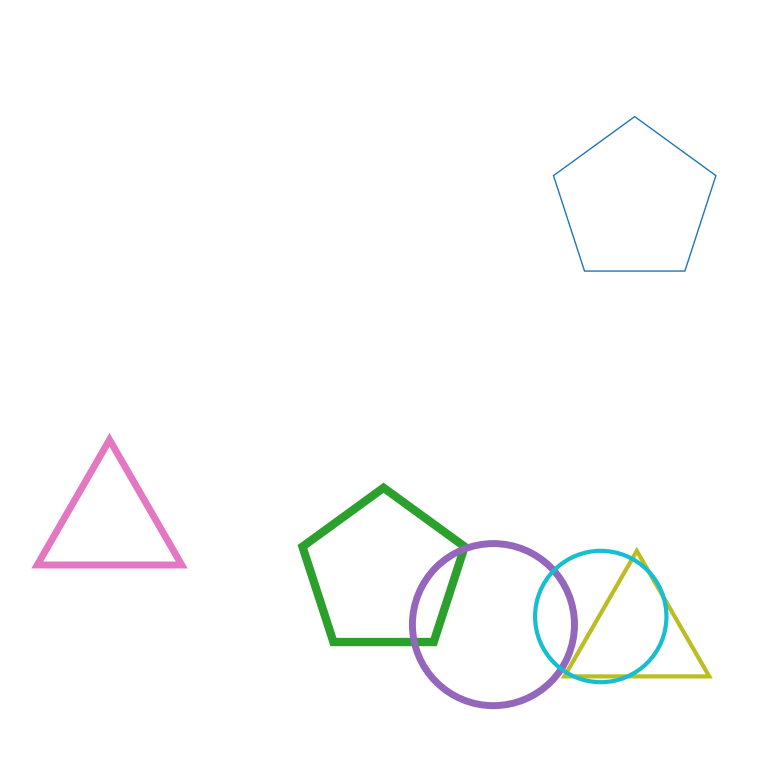[{"shape": "pentagon", "thickness": 0.5, "radius": 0.55, "center": [0.824, 0.738]}, {"shape": "pentagon", "thickness": 3, "radius": 0.55, "center": [0.498, 0.256]}, {"shape": "circle", "thickness": 2.5, "radius": 0.53, "center": [0.641, 0.189]}, {"shape": "triangle", "thickness": 2.5, "radius": 0.54, "center": [0.142, 0.32]}, {"shape": "triangle", "thickness": 1.5, "radius": 0.54, "center": [0.827, 0.176]}, {"shape": "circle", "thickness": 1.5, "radius": 0.43, "center": [0.78, 0.199]}]